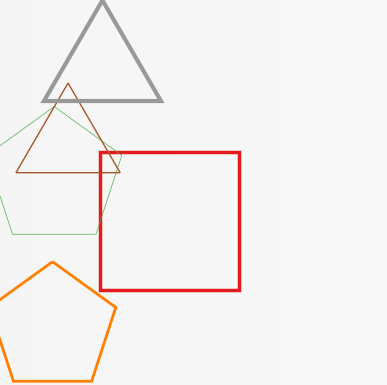[{"shape": "square", "thickness": 2.5, "radius": 0.9, "center": [0.438, 0.426]}, {"shape": "pentagon", "thickness": 0.5, "radius": 0.92, "center": [0.14, 0.54]}, {"shape": "pentagon", "thickness": 2, "radius": 0.86, "center": [0.136, 0.149]}, {"shape": "triangle", "thickness": 1, "radius": 0.78, "center": [0.176, 0.629]}, {"shape": "triangle", "thickness": 3, "radius": 0.87, "center": [0.264, 0.825]}]